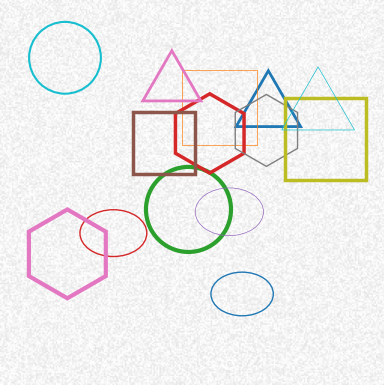[{"shape": "triangle", "thickness": 2, "radius": 0.48, "center": [0.697, 0.72]}, {"shape": "oval", "thickness": 1, "radius": 0.4, "center": [0.629, 0.236]}, {"shape": "square", "thickness": 0.5, "radius": 0.49, "center": [0.57, 0.72]}, {"shape": "circle", "thickness": 3, "radius": 0.55, "center": [0.49, 0.456]}, {"shape": "oval", "thickness": 1, "radius": 0.43, "center": [0.294, 0.394]}, {"shape": "hexagon", "thickness": 2.5, "radius": 0.51, "center": [0.545, 0.653]}, {"shape": "oval", "thickness": 0.5, "radius": 0.44, "center": [0.596, 0.45]}, {"shape": "square", "thickness": 2.5, "radius": 0.4, "center": [0.426, 0.629]}, {"shape": "triangle", "thickness": 2, "radius": 0.44, "center": [0.446, 0.781]}, {"shape": "hexagon", "thickness": 3, "radius": 0.58, "center": [0.175, 0.341]}, {"shape": "hexagon", "thickness": 1, "radius": 0.47, "center": [0.692, 0.661]}, {"shape": "square", "thickness": 2.5, "radius": 0.53, "center": [0.846, 0.639]}, {"shape": "triangle", "thickness": 0.5, "radius": 0.55, "center": [0.826, 0.717]}, {"shape": "circle", "thickness": 1.5, "radius": 0.47, "center": [0.169, 0.85]}]